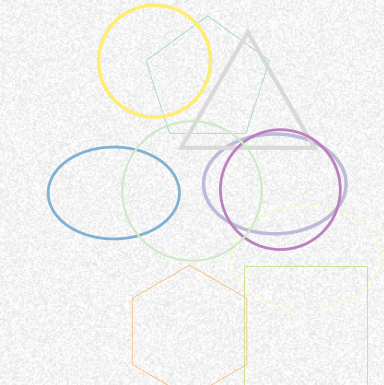[{"shape": "pentagon", "thickness": 0.5, "radius": 0.84, "center": [0.54, 0.79]}, {"shape": "oval", "thickness": 0.5, "radius": 0.97, "center": [0.796, 0.33]}, {"shape": "oval", "thickness": 2.5, "radius": 0.93, "center": [0.714, 0.522]}, {"shape": "oval", "thickness": 2, "radius": 0.85, "center": [0.296, 0.499]}, {"shape": "hexagon", "thickness": 0.5, "radius": 0.86, "center": [0.492, 0.139]}, {"shape": "square", "thickness": 0.5, "radius": 0.8, "center": [0.793, 0.149]}, {"shape": "triangle", "thickness": 3, "radius": 1.0, "center": [0.644, 0.716]}, {"shape": "circle", "thickness": 2, "radius": 0.78, "center": [0.728, 0.508]}, {"shape": "circle", "thickness": 1.5, "radius": 0.91, "center": [0.499, 0.504]}, {"shape": "circle", "thickness": 2.5, "radius": 0.73, "center": [0.402, 0.841]}]